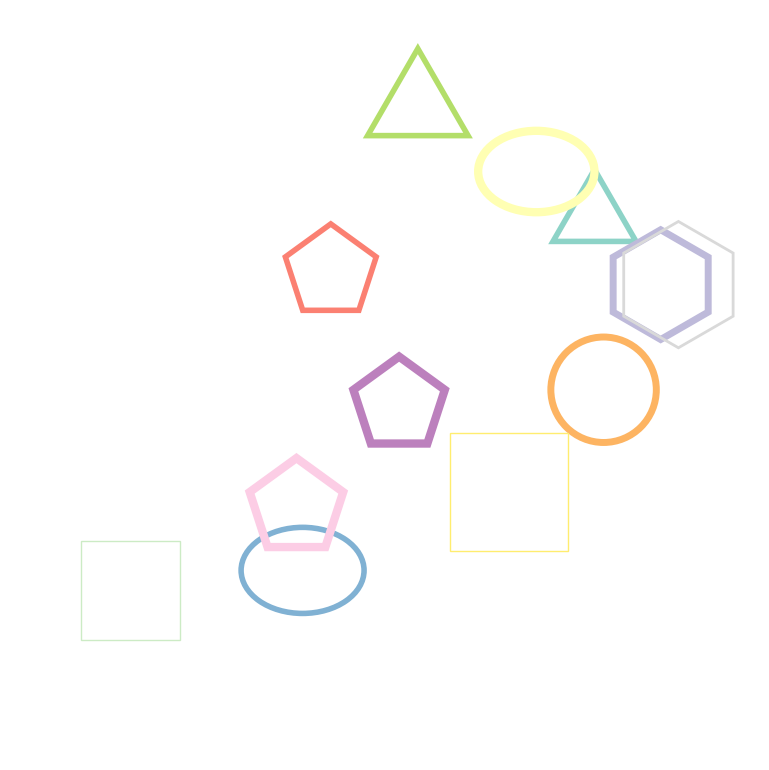[{"shape": "triangle", "thickness": 2, "radius": 0.31, "center": [0.772, 0.718]}, {"shape": "oval", "thickness": 3, "radius": 0.38, "center": [0.697, 0.777]}, {"shape": "hexagon", "thickness": 2.5, "radius": 0.36, "center": [0.858, 0.63]}, {"shape": "pentagon", "thickness": 2, "radius": 0.31, "center": [0.43, 0.647]}, {"shape": "oval", "thickness": 2, "radius": 0.4, "center": [0.393, 0.259]}, {"shape": "circle", "thickness": 2.5, "radius": 0.34, "center": [0.784, 0.494]}, {"shape": "triangle", "thickness": 2, "radius": 0.38, "center": [0.543, 0.862]}, {"shape": "pentagon", "thickness": 3, "radius": 0.32, "center": [0.385, 0.341]}, {"shape": "hexagon", "thickness": 1, "radius": 0.41, "center": [0.881, 0.63]}, {"shape": "pentagon", "thickness": 3, "radius": 0.31, "center": [0.518, 0.474]}, {"shape": "square", "thickness": 0.5, "radius": 0.32, "center": [0.169, 0.233]}, {"shape": "square", "thickness": 0.5, "radius": 0.38, "center": [0.662, 0.361]}]